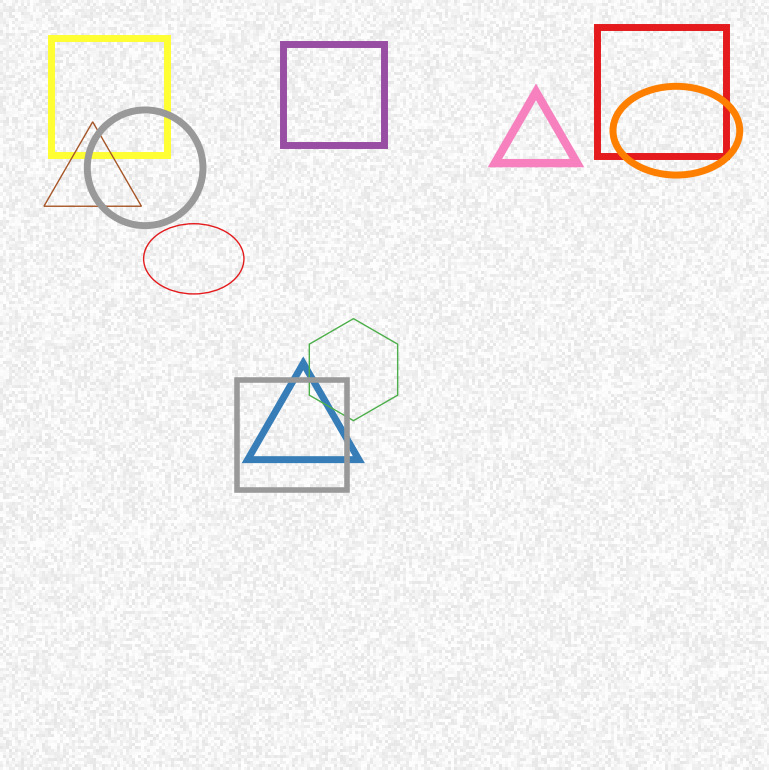[{"shape": "square", "thickness": 2.5, "radius": 0.42, "center": [0.859, 0.881]}, {"shape": "oval", "thickness": 0.5, "radius": 0.33, "center": [0.252, 0.664]}, {"shape": "triangle", "thickness": 2.5, "radius": 0.42, "center": [0.394, 0.445]}, {"shape": "hexagon", "thickness": 0.5, "radius": 0.33, "center": [0.459, 0.52]}, {"shape": "square", "thickness": 2.5, "radius": 0.33, "center": [0.433, 0.877]}, {"shape": "oval", "thickness": 2.5, "radius": 0.41, "center": [0.878, 0.83]}, {"shape": "square", "thickness": 2.5, "radius": 0.38, "center": [0.142, 0.874]}, {"shape": "triangle", "thickness": 0.5, "radius": 0.37, "center": [0.12, 0.769]}, {"shape": "triangle", "thickness": 3, "radius": 0.31, "center": [0.696, 0.819]}, {"shape": "circle", "thickness": 2.5, "radius": 0.38, "center": [0.188, 0.782]}, {"shape": "square", "thickness": 2, "radius": 0.36, "center": [0.379, 0.435]}]